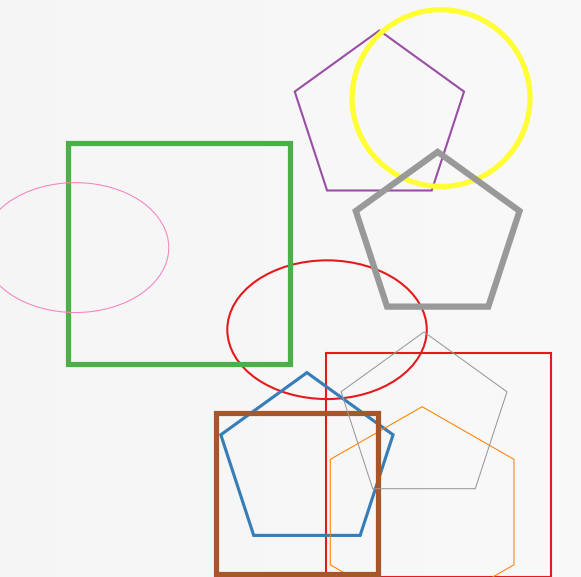[{"shape": "square", "thickness": 1, "radius": 0.97, "center": [0.754, 0.194]}, {"shape": "oval", "thickness": 1, "radius": 0.86, "center": [0.563, 0.428]}, {"shape": "pentagon", "thickness": 1.5, "radius": 0.78, "center": [0.528, 0.198]}, {"shape": "square", "thickness": 2.5, "radius": 0.96, "center": [0.308, 0.561]}, {"shape": "pentagon", "thickness": 1, "radius": 0.77, "center": [0.653, 0.793]}, {"shape": "hexagon", "thickness": 0.5, "radius": 0.91, "center": [0.726, 0.112]}, {"shape": "circle", "thickness": 2.5, "radius": 0.77, "center": [0.759, 0.829]}, {"shape": "square", "thickness": 2.5, "radius": 0.7, "center": [0.512, 0.145]}, {"shape": "oval", "thickness": 0.5, "radius": 0.8, "center": [0.13, 0.57]}, {"shape": "pentagon", "thickness": 3, "radius": 0.74, "center": [0.753, 0.588]}, {"shape": "pentagon", "thickness": 0.5, "radius": 0.75, "center": [0.729, 0.274]}]